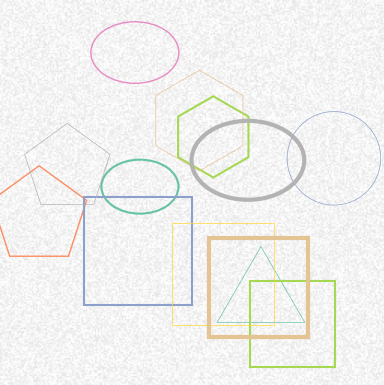[{"shape": "oval", "thickness": 1.5, "radius": 0.5, "center": [0.363, 0.515]}, {"shape": "triangle", "thickness": 0.5, "radius": 0.66, "center": [0.678, 0.228]}, {"shape": "pentagon", "thickness": 1, "radius": 0.65, "center": [0.102, 0.44]}, {"shape": "circle", "thickness": 0.5, "radius": 0.61, "center": [0.867, 0.589]}, {"shape": "square", "thickness": 1.5, "radius": 0.7, "center": [0.358, 0.347]}, {"shape": "oval", "thickness": 1, "radius": 0.57, "center": [0.35, 0.864]}, {"shape": "hexagon", "thickness": 1.5, "radius": 0.53, "center": [0.554, 0.645]}, {"shape": "square", "thickness": 1.5, "radius": 0.55, "center": [0.761, 0.159]}, {"shape": "square", "thickness": 0.5, "radius": 0.66, "center": [0.58, 0.289]}, {"shape": "square", "thickness": 3, "radius": 0.64, "center": [0.671, 0.253]}, {"shape": "hexagon", "thickness": 0.5, "radius": 0.65, "center": [0.518, 0.687]}, {"shape": "pentagon", "thickness": 0.5, "radius": 0.58, "center": [0.175, 0.563]}, {"shape": "oval", "thickness": 3, "radius": 0.73, "center": [0.644, 0.584]}]